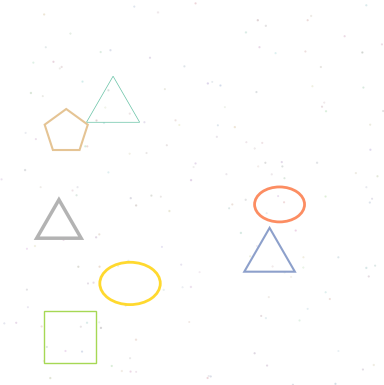[{"shape": "triangle", "thickness": 0.5, "radius": 0.4, "center": [0.294, 0.722]}, {"shape": "oval", "thickness": 2, "radius": 0.32, "center": [0.726, 0.469]}, {"shape": "triangle", "thickness": 1.5, "radius": 0.38, "center": [0.7, 0.332]}, {"shape": "square", "thickness": 1, "radius": 0.34, "center": [0.182, 0.125]}, {"shape": "oval", "thickness": 2, "radius": 0.39, "center": [0.338, 0.264]}, {"shape": "pentagon", "thickness": 1.5, "radius": 0.29, "center": [0.172, 0.658]}, {"shape": "triangle", "thickness": 2.5, "radius": 0.33, "center": [0.153, 0.415]}]